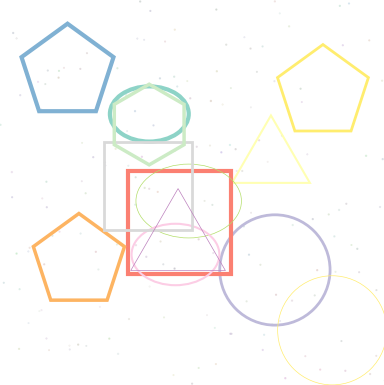[{"shape": "oval", "thickness": 3, "radius": 0.51, "center": [0.388, 0.704]}, {"shape": "triangle", "thickness": 1.5, "radius": 0.58, "center": [0.704, 0.583]}, {"shape": "circle", "thickness": 2, "radius": 0.72, "center": [0.714, 0.299]}, {"shape": "square", "thickness": 3, "radius": 0.67, "center": [0.466, 0.423]}, {"shape": "pentagon", "thickness": 3, "radius": 0.63, "center": [0.175, 0.813]}, {"shape": "pentagon", "thickness": 2.5, "radius": 0.62, "center": [0.205, 0.321]}, {"shape": "oval", "thickness": 0.5, "radius": 0.69, "center": [0.49, 0.478]}, {"shape": "oval", "thickness": 1.5, "radius": 0.57, "center": [0.456, 0.339]}, {"shape": "square", "thickness": 2, "radius": 0.58, "center": [0.384, 0.517]}, {"shape": "triangle", "thickness": 0.5, "radius": 0.71, "center": [0.463, 0.368]}, {"shape": "hexagon", "thickness": 2.5, "radius": 0.52, "center": [0.388, 0.677]}, {"shape": "pentagon", "thickness": 2, "radius": 0.62, "center": [0.839, 0.76]}, {"shape": "circle", "thickness": 0.5, "radius": 0.71, "center": [0.863, 0.142]}]